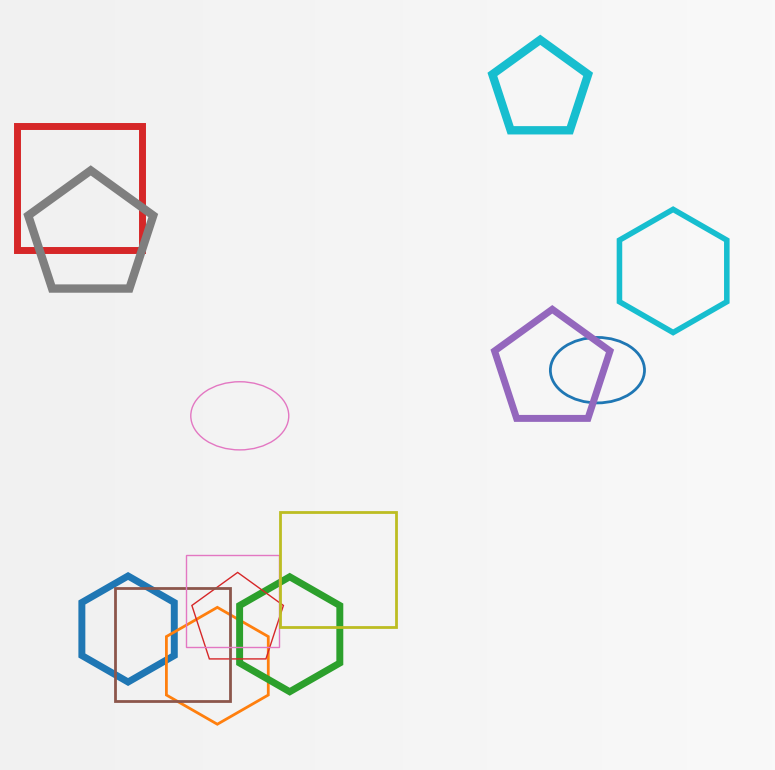[{"shape": "hexagon", "thickness": 2.5, "radius": 0.34, "center": [0.165, 0.183]}, {"shape": "oval", "thickness": 1, "radius": 0.3, "center": [0.771, 0.519]}, {"shape": "hexagon", "thickness": 1, "radius": 0.38, "center": [0.28, 0.135]}, {"shape": "hexagon", "thickness": 2.5, "radius": 0.37, "center": [0.374, 0.176]}, {"shape": "pentagon", "thickness": 0.5, "radius": 0.31, "center": [0.307, 0.194]}, {"shape": "square", "thickness": 2.5, "radius": 0.4, "center": [0.103, 0.756]}, {"shape": "pentagon", "thickness": 2.5, "radius": 0.39, "center": [0.713, 0.52]}, {"shape": "square", "thickness": 1, "radius": 0.37, "center": [0.223, 0.163]}, {"shape": "square", "thickness": 0.5, "radius": 0.3, "center": [0.3, 0.219]}, {"shape": "oval", "thickness": 0.5, "radius": 0.32, "center": [0.309, 0.46]}, {"shape": "pentagon", "thickness": 3, "radius": 0.42, "center": [0.117, 0.694]}, {"shape": "square", "thickness": 1, "radius": 0.37, "center": [0.436, 0.26]}, {"shape": "pentagon", "thickness": 3, "radius": 0.32, "center": [0.697, 0.883]}, {"shape": "hexagon", "thickness": 2, "radius": 0.4, "center": [0.869, 0.648]}]